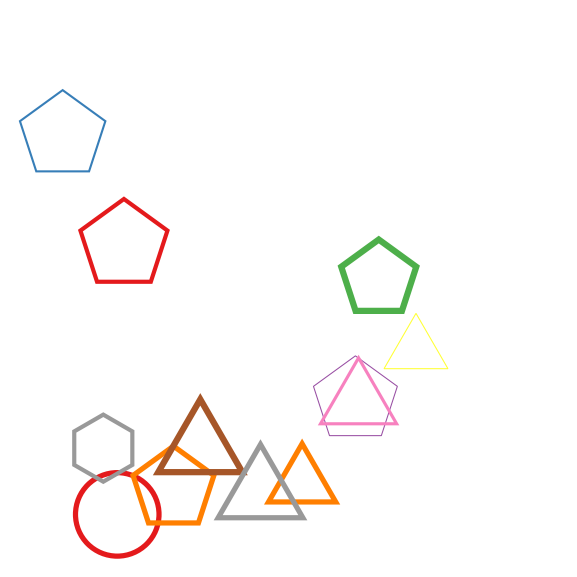[{"shape": "circle", "thickness": 2.5, "radius": 0.36, "center": [0.203, 0.108]}, {"shape": "pentagon", "thickness": 2, "radius": 0.4, "center": [0.215, 0.575]}, {"shape": "pentagon", "thickness": 1, "radius": 0.39, "center": [0.109, 0.765]}, {"shape": "pentagon", "thickness": 3, "radius": 0.34, "center": [0.656, 0.516]}, {"shape": "pentagon", "thickness": 0.5, "radius": 0.38, "center": [0.615, 0.307]}, {"shape": "triangle", "thickness": 2.5, "radius": 0.34, "center": [0.523, 0.164]}, {"shape": "pentagon", "thickness": 2.5, "radius": 0.37, "center": [0.3, 0.153]}, {"shape": "triangle", "thickness": 0.5, "radius": 0.32, "center": [0.72, 0.393]}, {"shape": "triangle", "thickness": 3, "radius": 0.42, "center": [0.347, 0.224]}, {"shape": "triangle", "thickness": 1.5, "radius": 0.38, "center": [0.621, 0.303]}, {"shape": "hexagon", "thickness": 2, "radius": 0.29, "center": [0.179, 0.223]}, {"shape": "triangle", "thickness": 2.5, "radius": 0.42, "center": [0.451, 0.145]}]